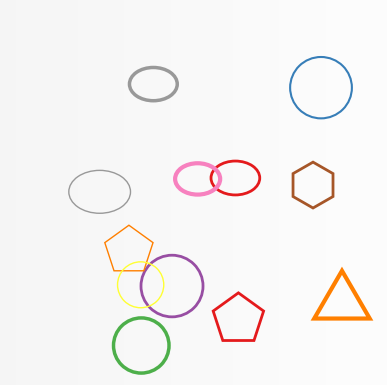[{"shape": "oval", "thickness": 2, "radius": 0.31, "center": [0.607, 0.538]}, {"shape": "pentagon", "thickness": 2, "radius": 0.34, "center": [0.615, 0.171]}, {"shape": "circle", "thickness": 1.5, "radius": 0.4, "center": [0.828, 0.772]}, {"shape": "circle", "thickness": 2.5, "radius": 0.36, "center": [0.365, 0.103]}, {"shape": "circle", "thickness": 2, "radius": 0.4, "center": [0.444, 0.257]}, {"shape": "triangle", "thickness": 3, "radius": 0.41, "center": [0.883, 0.214]}, {"shape": "pentagon", "thickness": 1, "radius": 0.33, "center": [0.333, 0.35]}, {"shape": "circle", "thickness": 1, "radius": 0.3, "center": [0.363, 0.26]}, {"shape": "hexagon", "thickness": 2, "radius": 0.3, "center": [0.808, 0.519]}, {"shape": "oval", "thickness": 3, "radius": 0.29, "center": [0.51, 0.535]}, {"shape": "oval", "thickness": 1, "radius": 0.4, "center": [0.257, 0.502]}, {"shape": "oval", "thickness": 2.5, "radius": 0.31, "center": [0.396, 0.782]}]